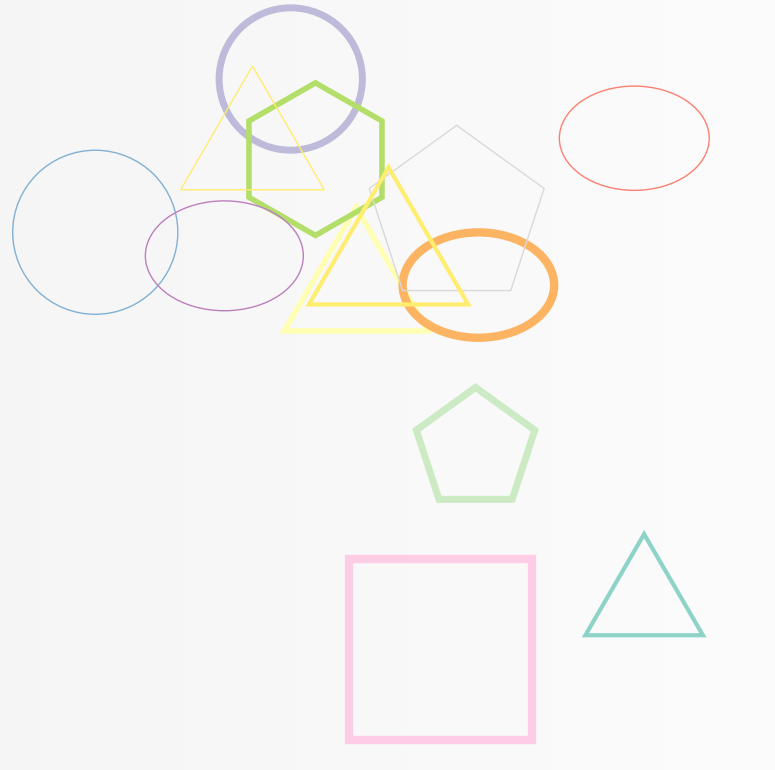[{"shape": "triangle", "thickness": 1.5, "radius": 0.44, "center": [0.831, 0.219]}, {"shape": "triangle", "thickness": 2, "radius": 0.54, "center": [0.46, 0.624]}, {"shape": "circle", "thickness": 2.5, "radius": 0.46, "center": [0.375, 0.897]}, {"shape": "oval", "thickness": 0.5, "radius": 0.48, "center": [0.818, 0.82]}, {"shape": "circle", "thickness": 0.5, "radius": 0.53, "center": [0.123, 0.698]}, {"shape": "oval", "thickness": 3, "radius": 0.49, "center": [0.617, 0.63]}, {"shape": "hexagon", "thickness": 2, "radius": 0.5, "center": [0.407, 0.793]}, {"shape": "square", "thickness": 3, "radius": 0.59, "center": [0.569, 0.157]}, {"shape": "pentagon", "thickness": 0.5, "radius": 0.59, "center": [0.589, 0.719]}, {"shape": "oval", "thickness": 0.5, "radius": 0.51, "center": [0.289, 0.668]}, {"shape": "pentagon", "thickness": 2.5, "radius": 0.4, "center": [0.614, 0.417]}, {"shape": "triangle", "thickness": 1.5, "radius": 0.59, "center": [0.501, 0.664]}, {"shape": "triangle", "thickness": 0.5, "radius": 0.54, "center": [0.326, 0.807]}]